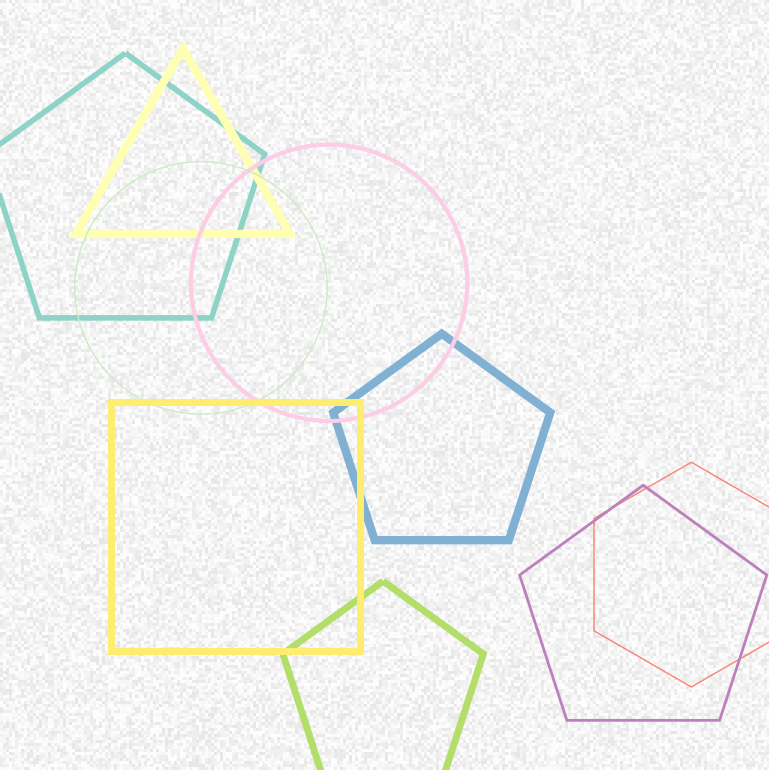[{"shape": "pentagon", "thickness": 2, "radius": 0.95, "center": [0.163, 0.741]}, {"shape": "triangle", "thickness": 3, "radius": 0.8, "center": [0.238, 0.776]}, {"shape": "hexagon", "thickness": 0.5, "radius": 0.73, "center": [0.898, 0.254]}, {"shape": "pentagon", "thickness": 3, "radius": 0.74, "center": [0.574, 0.418]}, {"shape": "pentagon", "thickness": 2.5, "radius": 0.68, "center": [0.498, 0.108]}, {"shape": "circle", "thickness": 1.5, "radius": 0.9, "center": [0.427, 0.633]}, {"shape": "pentagon", "thickness": 1, "radius": 0.84, "center": [0.835, 0.201]}, {"shape": "circle", "thickness": 0.5, "radius": 0.82, "center": [0.261, 0.626]}, {"shape": "square", "thickness": 2.5, "radius": 0.81, "center": [0.306, 0.316]}]